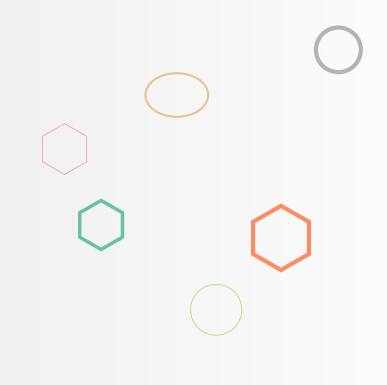[{"shape": "hexagon", "thickness": 2.5, "radius": 0.32, "center": [0.261, 0.416]}, {"shape": "hexagon", "thickness": 3, "radius": 0.42, "center": [0.725, 0.382]}, {"shape": "hexagon", "thickness": 0.5, "radius": 0.33, "center": [0.167, 0.613]}, {"shape": "circle", "thickness": 0.5, "radius": 0.33, "center": [0.558, 0.195]}, {"shape": "oval", "thickness": 1.5, "radius": 0.4, "center": [0.456, 0.753]}, {"shape": "circle", "thickness": 3, "radius": 0.29, "center": [0.873, 0.871]}]